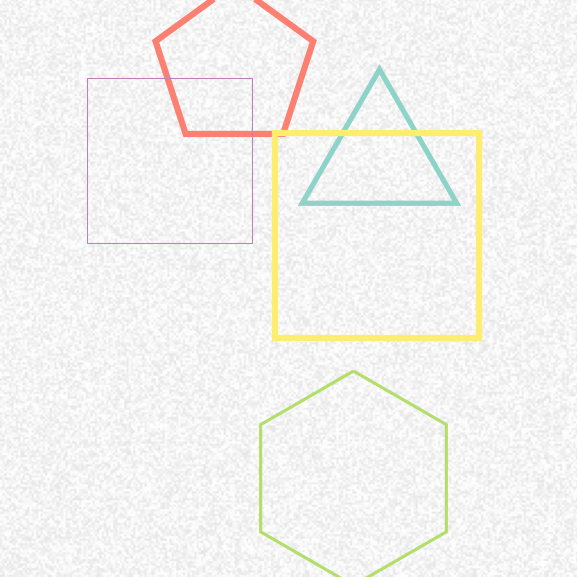[{"shape": "triangle", "thickness": 2.5, "radius": 0.77, "center": [0.657, 0.724]}, {"shape": "pentagon", "thickness": 3, "radius": 0.72, "center": [0.406, 0.883]}, {"shape": "hexagon", "thickness": 1.5, "radius": 0.93, "center": [0.612, 0.171]}, {"shape": "square", "thickness": 0.5, "radius": 0.72, "center": [0.293, 0.721]}, {"shape": "square", "thickness": 3, "radius": 0.88, "center": [0.653, 0.591]}]